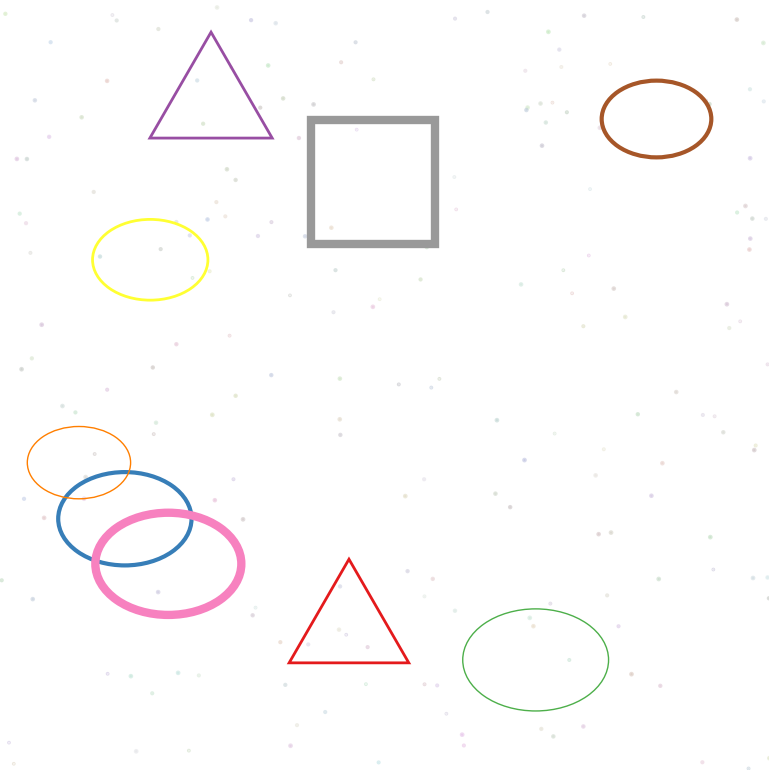[{"shape": "triangle", "thickness": 1, "radius": 0.45, "center": [0.453, 0.184]}, {"shape": "oval", "thickness": 1.5, "radius": 0.43, "center": [0.162, 0.326]}, {"shape": "oval", "thickness": 0.5, "radius": 0.47, "center": [0.696, 0.143]}, {"shape": "triangle", "thickness": 1, "radius": 0.46, "center": [0.274, 0.867]}, {"shape": "oval", "thickness": 0.5, "radius": 0.34, "center": [0.103, 0.399]}, {"shape": "oval", "thickness": 1, "radius": 0.37, "center": [0.195, 0.663]}, {"shape": "oval", "thickness": 1.5, "radius": 0.36, "center": [0.853, 0.845]}, {"shape": "oval", "thickness": 3, "radius": 0.47, "center": [0.219, 0.268]}, {"shape": "square", "thickness": 3, "radius": 0.4, "center": [0.484, 0.764]}]